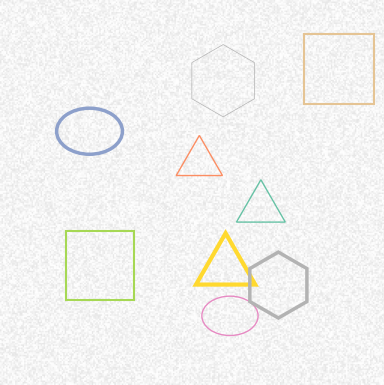[{"shape": "triangle", "thickness": 1, "radius": 0.37, "center": [0.678, 0.46]}, {"shape": "triangle", "thickness": 1, "radius": 0.35, "center": [0.518, 0.579]}, {"shape": "oval", "thickness": 2.5, "radius": 0.43, "center": [0.233, 0.659]}, {"shape": "oval", "thickness": 1, "radius": 0.37, "center": [0.597, 0.18]}, {"shape": "square", "thickness": 1.5, "radius": 0.44, "center": [0.26, 0.31]}, {"shape": "triangle", "thickness": 3, "radius": 0.44, "center": [0.586, 0.305]}, {"shape": "square", "thickness": 1.5, "radius": 0.45, "center": [0.879, 0.822]}, {"shape": "hexagon", "thickness": 0.5, "radius": 0.47, "center": [0.58, 0.79]}, {"shape": "hexagon", "thickness": 2.5, "radius": 0.43, "center": [0.723, 0.26]}]